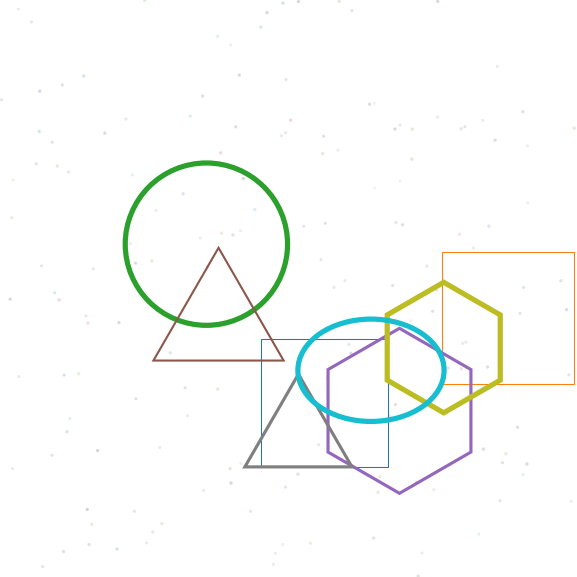[{"shape": "square", "thickness": 0.5, "radius": 0.55, "center": [0.562, 0.301]}, {"shape": "square", "thickness": 0.5, "radius": 0.57, "center": [0.88, 0.449]}, {"shape": "circle", "thickness": 2.5, "radius": 0.7, "center": [0.357, 0.576]}, {"shape": "hexagon", "thickness": 1.5, "radius": 0.71, "center": [0.692, 0.288]}, {"shape": "triangle", "thickness": 1, "radius": 0.65, "center": [0.378, 0.44]}, {"shape": "triangle", "thickness": 1.5, "radius": 0.54, "center": [0.517, 0.244]}, {"shape": "hexagon", "thickness": 2.5, "radius": 0.56, "center": [0.768, 0.397]}, {"shape": "oval", "thickness": 2.5, "radius": 0.63, "center": [0.642, 0.358]}]